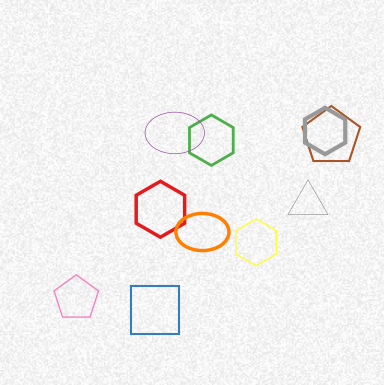[{"shape": "hexagon", "thickness": 2.5, "radius": 0.36, "center": [0.417, 0.457]}, {"shape": "square", "thickness": 1.5, "radius": 0.31, "center": [0.402, 0.194]}, {"shape": "hexagon", "thickness": 2, "radius": 0.33, "center": [0.549, 0.636]}, {"shape": "oval", "thickness": 0.5, "radius": 0.39, "center": [0.454, 0.655]}, {"shape": "oval", "thickness": 2.5, "radius": 0.34, "center": [0.526, 0.397]}, {"shape": "hexagon", "thickness": 1, "radius": 0.3, "center": [0.665, 0.371]}, {"shape": "pentagon", "thickness": 1.5, "radius": 0.39, "center": [0.86, 0.646]}, {"shape": "pentagon", "thickness": 1, "radius": 0.3, "center": [0.198, 0.226]}, {"shape": "hexagon", "thickness": 3, "radius": 0.3, "center": [0.844, 0.66]}, {"shape": "triangle", "thickness": 0.5, "radius": 0.3, "center": [0.8, 0.473]}]